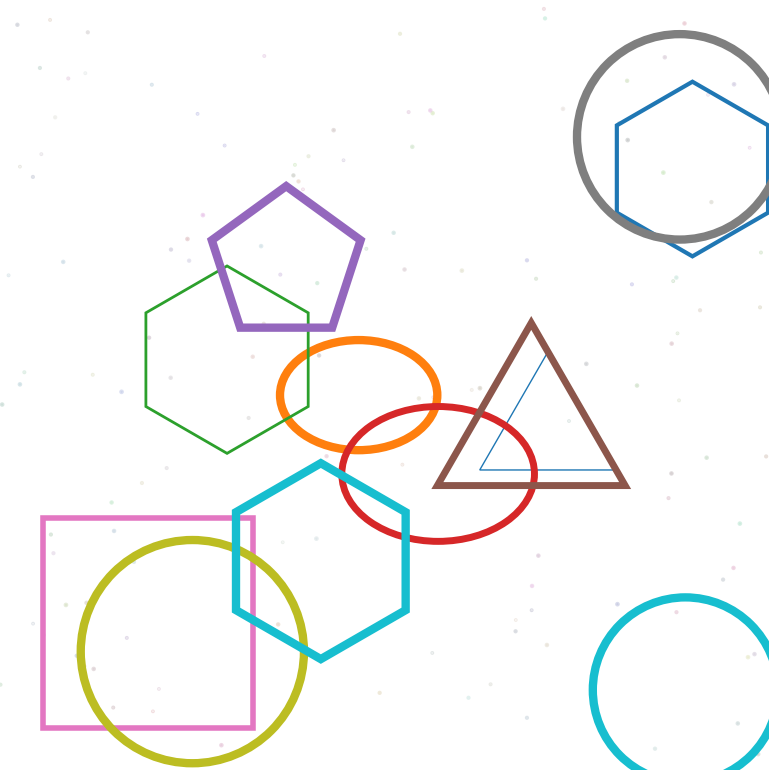[{"shape": "triangle", "thickness": 0.5, "radius": 0.52, "center": [0.713, 0.442]}, {"shape": "hexagon", "thickness": 1.5, "radius": 0.57, "center": [0.899, 0.78]}, {"shape": "oval", "thickness": 3, "radius": 0.51, "center": [0.466, 0.487]}, {"shape": "hexagon", "thickness": 1, "radius": 0.61, "center": [0.295, 0.533]}, {"shape": "oval", "thickness": 2.5, "radius": 0.63, "center": [0.569, 0.384]}, {"shape": "pentagon", "thickness": 3, "radius": 0.51, "center": [0.372, 0.657]}, {"shape": "triangle", "thickness": 2.5, "radius": 0.7, "center": [0.69, 0.44]}, {"shape": "square", "thickness": 2, "radius": 0.68, "center": [0.192, 0.191]}, {"shape": "circle", "thickness": 3, "radius": 0.67, "center": [0.883, 0.822]}, {"shape": "circle", "thickness": 3, "radius": 0.72, "center": [0.25, 0.154]}, {"shape": "hexagon", "thickness": 3, "radius": 0.64, "center": [0.417, 0.271]}, {"shape": "circle", "thickness": 3, "radius": 0.6, "center": [0.89, 0.104]}]